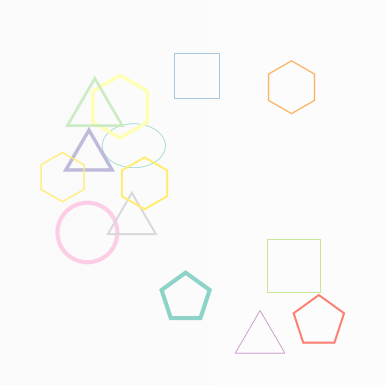[{"shape": "oval", "thickness": 0.5, "radius": 0.41, "center": [0.345, 0.621]}, {"shape": "pentagon", "thickness": 3, "radius": 0.33, "center": [0.479, 0.227]}, {"shape": "hexagon", "thickness": 2.5, "radius": 0.41, "center": [0.31, 0.723]}, {"shape": "triangle", "thickness": 2.5, "radius": 0.34, "center": [0.23, 0.593]}, {"shape": "pentagon", "thickness": 1.5, "radius": 0.34, "center": [0.823, 0.165]}, {"shape": "square", "thickness": 0.5, "radius": 0.29, "center": [0.507, 0.804]}, {"shape": "hexagon", "thickness": 1, "radius": 0.34, "center": [0.752, 0.773]}, {"shape": "square", "thickness": 0.5, "radius": 0.34, "center": [0.757, 0.311]}, {"shape": "circle", "thickness": 3, "radius": 0.39, "center": [0.226, 0.396]}, {"shape": "triangle", "thickness": 1.5, "radius": 0.36, "center": [0.34, 0.428]}, {"shape": "triangle", "thickness": 0.5, "radius": 0.37, "center": [0.671, 0.12]}, {"shape": "triangle", "thickness": 2, "radius": 0.41, "center": [0.245, 0.715]}, {"shape": "hexagon", "thickness": 1, "radius": 0.32, "center": [0.161, 0.54]}, {"shape": "hexagon", "thickness": 1.5, "radius": 0.34, "center": [0.373, 0.524]}]